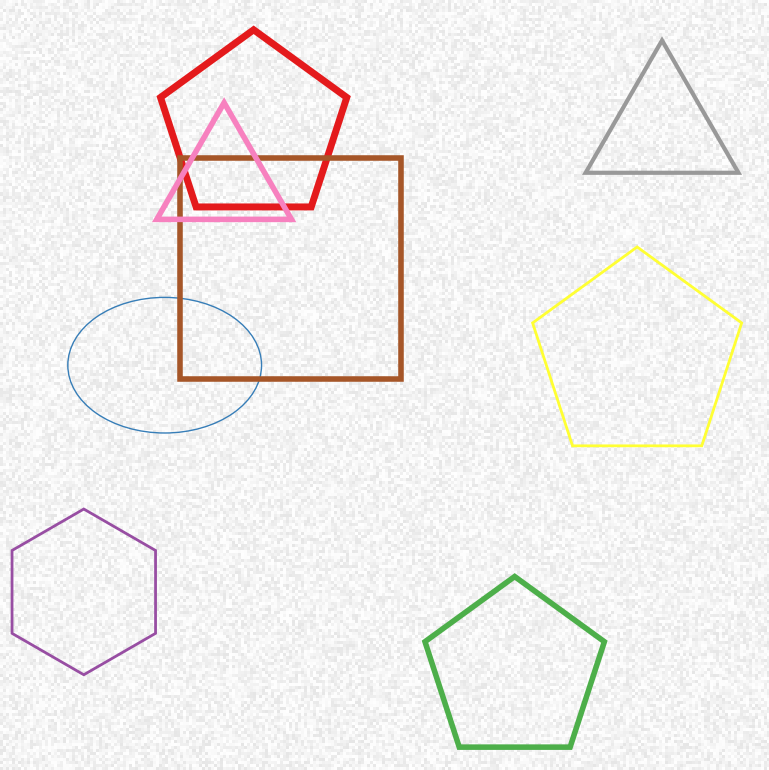[{"shape": "pentagon", "thickness": 2.5, "radius": 0.64, "center": [0.329, 0.834]}, {"shape": "oval", "thickness": 0.5, "radius": 0.63, "center": [0.214, 0.526]}, {"shape": "pentagon", "thickness": 2, "radius": 0.61, "center": [0.668, 0.129]}, {"shape": "hexagon", "thickness": 1, "radius": 0.54, "center": [0.109, 0.231]}, {"shape": "pentagon", "thickness": 1, "radius": 0.71, "center": [0.827, 0.536]}, {"shape": "square", "thickness": 2, "radius": 0.72, "center": [0.378, 0.652]}, {"shape": "triangle", "thickness": 2, "radius": 0.5, "center": [0.291, 0.766]}, {"shape": "triangle", "thickness": 1.5, "radius": 0.57, "center": [0.86, 0.833]}]